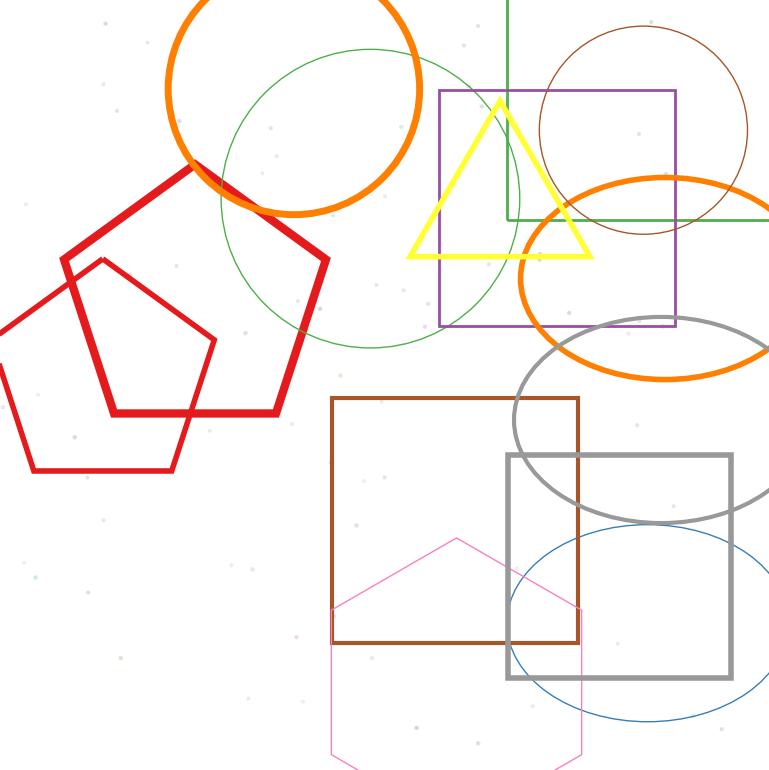[{"shape": "pentagon", "thickness": 3, "radius": 0.89, "center": [0.253, 0.608]}, {"shape": "pentagon", "thickness": 2, "radius": 0.76, "center": [0.133, 0.512]}, {"shape": "oval", "thickness": 0.5, "radius": 0.91, "center": [0.841, 0.191]}, {"shape": "circle", "thickness": 0.5, "radius": 0.97, "center": [0.481, 0.742]}, {"shape": "square", "thickness": 1, "radius": 0.91, "center": [0.84, 0.896]}, {"shape": "square", "thickness": 1, "radius": 0.77, "center": [0.723, 0.729]}, {"shape": "circle", "thickness": 2.5, "radius": 0.82, "center": [0.382, 0.885]}, {"shape": "oval", "thickness": 2, "radius": 0.94, "center": [0.864, 0.638]}, {"shape": "triangle", "thickness": 2, "radius": 0.67, "center": [0.649, 0.734]}, {"shape": "circle", "thickness": 0.5, "radius": 0.68, "center": [0.836, 0.831]}, {"shape": "square", "thickness": 1.5, "radius": 0.8, "center": [0.591, 0.324]}, {"shape": "hexagon", "thickness": 0.5, "radius": 0.94, "center": [0.593, 0.114]}, {"shape": "oval", "thickness": 1.5, "radius": 0.96, "center": [0.859, 0.455]}, {"shape": "square", "thickness": 2, "radius": 0.72, "center": [0.805, 0.265]}]